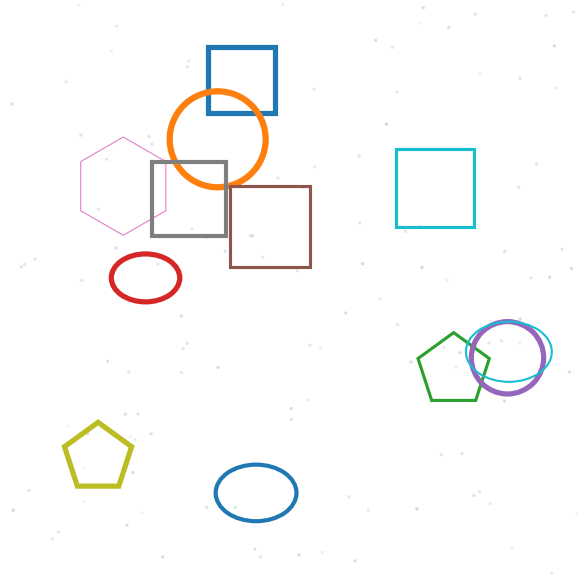[{"shape": "oval", "thickness": 2, "radius": 0.35, "center": [0.443, 0.146]}, {"shape": "square", "thickness": 2.5, "radius": 0.29, "center": [0.418, 0.861]}, {"shape": "circle", "thickness": 3, "radius": 0.42, "center": [0.377, 0.758]}, {"shape": "pentagon", "thickness": 1.5, "radius": 0.32, "center": [0.786, 0.358]}, {"shape": "oval", "thickness": 2.5, "radius": 0.3, "center": [0.252, 0.518]}, {"shape": "circle", "thickness": 2.5, "radius": 0.31, "center": [0.879, 0.38]}, {"shape": "square", "thickness": 1.5, "radius": 0.35, "center": [0.468, 0.606]}, {"shape": "hexagon", "thickness": 0.5, "radius": 0.43, "center": [0.213, 0.677]}, {"shape": "square", "thickness": 2, "radius": 0.32, "center": [0.327, 0.655]}, {"shape": "pentagon", "thickness": 2.5, "radius": 0.31, "center": [0.17, 0.207]}, {"shape": "oval", "thickness": 1, "radius": 0.37, "center": [0.881, 0.39]}, {"shape": "square", "thickness": 1.5, "radius": 0.34, "center": [0.753, 0.674]}]